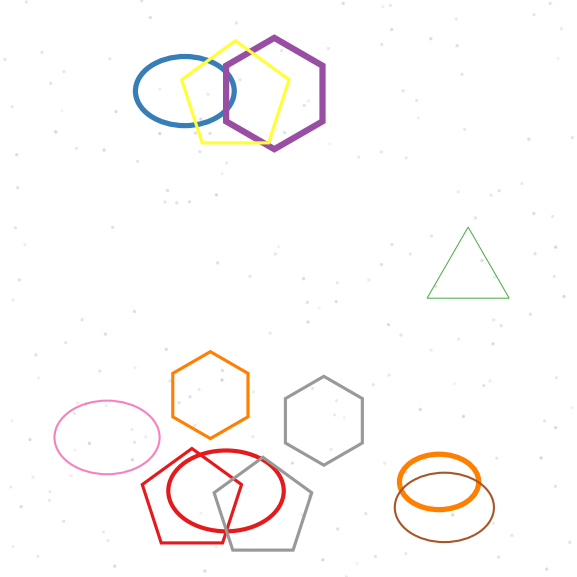[{"shape": "oval", "thickness": 2, "radius": 0.5, "center": [0.391, 0.149]}, {"shape": "pentagon", "thickness": 1.5, "radius": 0.45, "center": [0.332, 0.132]}, {"shape": "oval", "thickness": 2.5, "radius": 0.43, "center": [0.32, 0.841]}, {"shape": "triangle", "thickness": 0.5, "radius": 0.41, "center": [0.811, 0.524]}, {"shape": "hexagon", "thickness": 3, "radius": 0.48, "center": [0.475, 0.837]}, {"shape": "oval", "thickness": 2.5, "radius": 0.34, "center": [0.76, 0.165]}, {"shape": "hexagon", "thickness": 1.5, "radius": 0.38, "center": [0.364, 0.315]}, {"shape": "pentagon", "thickness": 1.5, "radius": 0.49, "center": [0.408, 0.831]}, {"shape": "oval", "thickness": 1, "radius": 0.43, "center": [0.769, 0.121]}, {"shape": "oval", "thickness": 1, "radius": 0.46, "center": [0.185, 0.242]}, {"shape": "pentagon", "thickness": 1.5, "radius": 0.44, "center": [0.455, 0.118]}, {"shape": "hexagon", "thickness": 1.5, "radius": 0.38, "center": [0.561, 0.271]}]